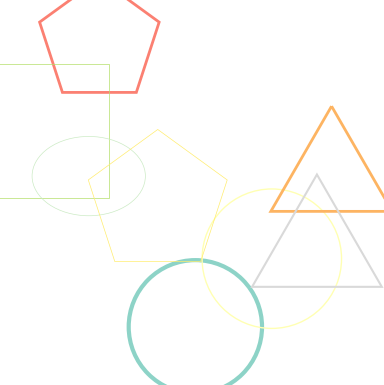[{"shape": "circle", "thickness": 3, "radius": 0.87, "center": [0.507, 0.151]}, {"shape": "circle", "thickness": 1, "radius": 0.91, "center": [0.706, 0.328]}, {"shape": "pentagon", "thickness": 2, "radius": 0.82, "center": [0.258, 0.892]}, {"shape": "triangle", "thickness": 2, "radius": 0.91, "center": [0.861, 0.542]}, {"shape": "square", "thickness": 0.5, "radius": 0.87, "center": [0.109, 0.661]}, {"shape": "triangle", "thickness": 1.5, "radius": 0.97, "center": [0.823, 0.352]}, {"shape": "oval", "thickness": 0.5, "radius": 0.74, "center": [0.23, 0.543]}, {"shape": "pentagon", "thickness": 0.5, "radius": 0.95, "center": [0.41, 0.474]}]